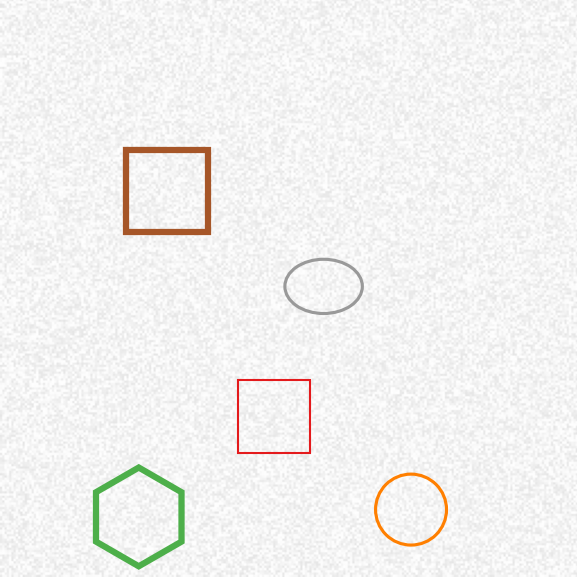[{"shape": "square", "thickness": 1, "radius": 0.31, "center": [0.474, 0.278]}, {"shape": "hexagon", "thickness": 3, "radius": 0.43, "center": [0.24, 0.104]}, {"shape": "circle", "thickness": 1.5, "radius": 0.31, "center": [0.712, 0.117]}, {"shape": "square", "thickness": 3, "radius": 0.35, "center": [0.289, 0.668]}, {"shape": "oval", "thickness": 1.5, "radius": 0.34, "center": [0.56, 0.503]}]